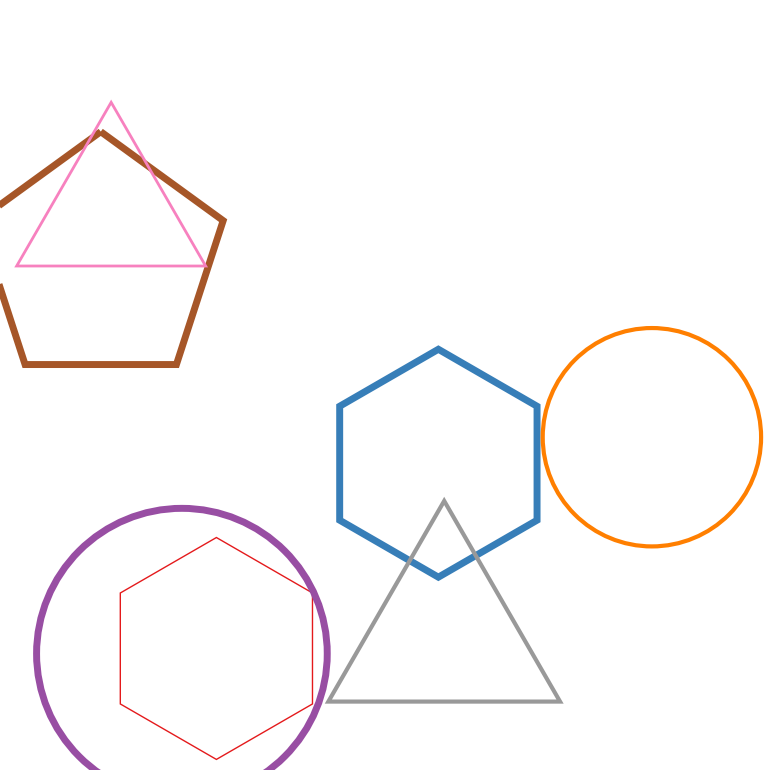[{"shape": "hexagon", "thickness": 0.5, "radius": 0.72, "center": [0.281, 0.158]}, {"shape": "hexagon", "thickness": 2.5, "radius": 0.74, "center": [0.569, 0.398]}, {"shape": "circle", "thickness": 2.5, "radius": 0.94, "center": [0.236, 0.151]}, {"shape": "circle", "thickness": 1.5, "radius": 0.71, "center": [0.847, 0.432]}, {"shape": "pentagon", "thickness": 2.5, "radius": 0.84, "center": [0.131, 0.662]}, {"shape": "triangle", "thickness": 1, "radius": 0.71, "center": [0.144, 0.725]}, {"shape": "triangle", "thickness": 1.5, "radius": 0.87, "center": [0.577, 0.176]}]